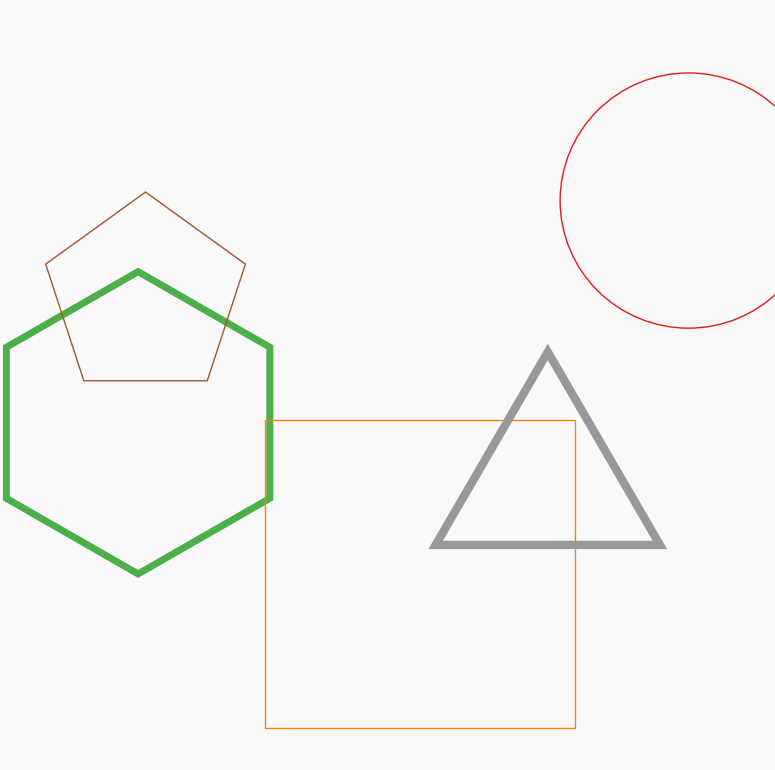[{"shape": "circle", "thickness": 0.5, "radius": 0.83, "center": [0.888, 0.74]}, {"shape": "hexagon", "thickness": 2.5, "radius": 0.98, "center": [0.178, 0.451]}, {"shape": "square", "thickness": 0.5, "radius": 1.0, "center": [0.542, 0.254]}, {"shape": "pentagon", "thickness": 0.5, "radius": 0.68, "center": [0.188, 0.615]}, {"shape": "triangle", "thickness": 3, "radius": 0.84, "center": [0.707, 0.376]}]